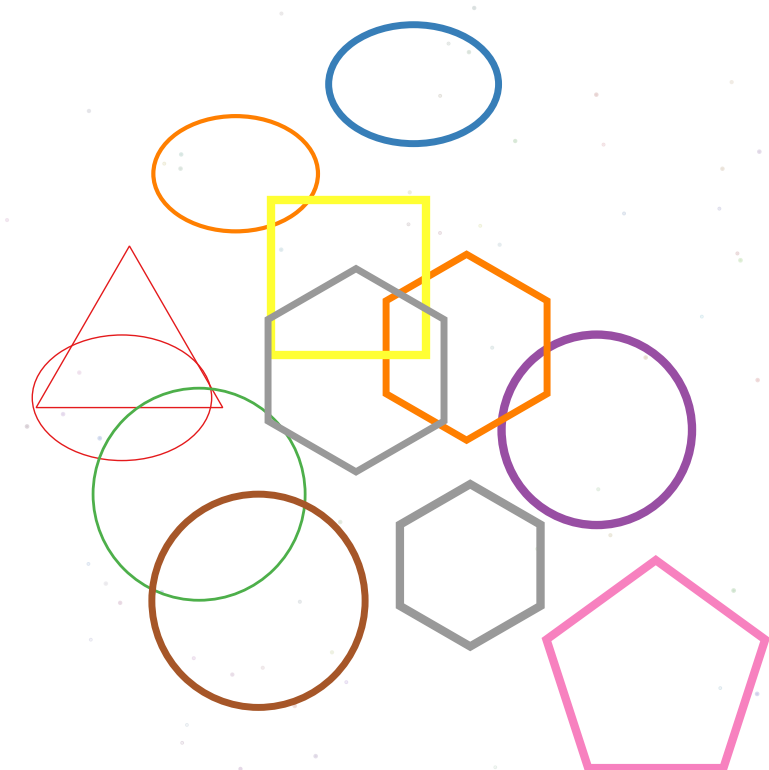[{"shape": "triangle", "thickness": 0.5, "radius": 0.7, "center": [0.168, 0.541]}, {"shape": "oval", "thickness": 0.5, "radius": 0.58, "center": [0.158, 0.483]}, {"shape": "oval", "thickness": 2.5, "radius": 0.55, "center": [0.537, 0.891]}, {"shape": "circle", "thickness": 1, "radius": 0.69, "center": [0.259, 0.358]}, {"shape": "circle", "thickness": 3, "radius": 0.62, "center": [0.775, 0.442]}, {"shape": "hexagon", "thickness": 2.5, "radius": 0.6, "center": [0.606, 0.549]}, {"shape": "oval", "thickness": 1.5, "radius": 0.53, "center": [0.306, 0.774]}, {"shape": "square", "thickness": 3, "radius": 0.5, "center": [0.453, 0.639]}, {"shape": "circle", "thickness": 2.5, "radius": 0.69, "center": [0.336, 0.22]}, {"shape": "pentagon", "thickness": 3, "radius": 0.75, "center": [0.852, 0.123]}, {"shape": "hexagon", "thickness": 3, "radius": 0.53, "center": [0.611, 0.266]}, {"shape": "hexagon", "thickness": 2.5, "radius": 0.66, "center": [0.462, 0.519]}]